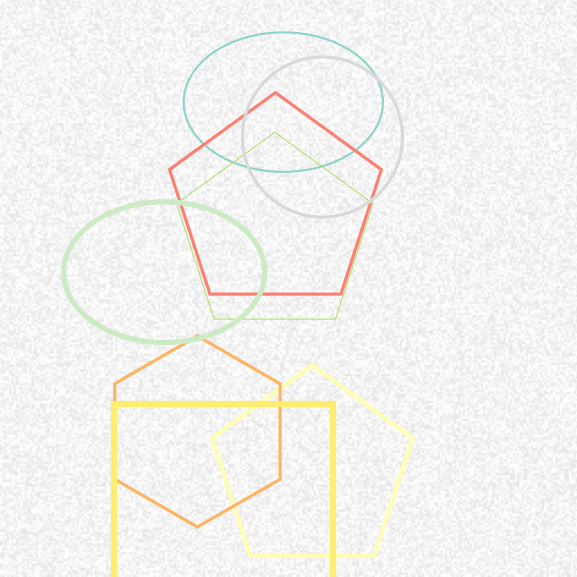[{"shape": "oval", "thickness": 1, "radius": 0.86, "center": [0.491, 0.822]}, {"shape": "pentagon", "thickness": 2, "radius": 0.91, "center": [0.541, 0.184]}, {"shape": "pentagon", "thickness": 1.5, "radius": 0.96, "center": [0.477, 0.646]}, {"shape": "hexagon", "thickness": 1.5, "radius": 0.83, "center": [0.342, 0.252]}, {"shape": "pentagon", "thickness": 0.5, "radius": 0.89, "center": [0.476, 0.591]}, {"shape": "circle", "thickness": 1.5, "radius": 0.69, "center": [0.558, 0.762]}, {"shape": "oval", "thickness": 2.5, "radius": 0.87, "center": [0.284, 0.528]}, {"shape": "square", "thickness": 3, "radius": 0.95, "center": [0.387, 0.111]}]